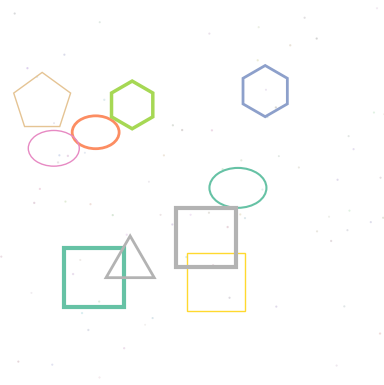[{"shape": "oval", "thickness": 1.5, "radius": 0.37, "center": [0.618, 0.512]}, {"shape": "square", "thickness": 3, "radius": 0.39, "center": [0.245, 0.279]}, {"shape": "oval", "thickness": 2, "radius": 0.3, "center": [0.248, 0.656]}, {"shape": "hexagon", "thickness": 2, "radius": 0.33, "center": [0.689, 0.763]}, {"shape": "oval", "thickness": 1, "radius": 0.33, "center": [0.14, 0.615]}, {"shape": "hexagon", "thickness": 2.5, "radius": 0.31, "center": [0.343, 0.728]}, {"shape": "square", "thickness": 1, "radius": 0.38, "center": [0.562, 0.268]}, {"shape": "pentagon", "thickness": 1, "radius": 0.39, "center": [0.11, 0.734]}, {"shape": "square", "thickness": 3, "radius": 0.39, "center": [0.535, 0.383]}, {"shape": "triangle", "thickness": 2, "radius": 0.36, "center": [0.338, 0.315]}]